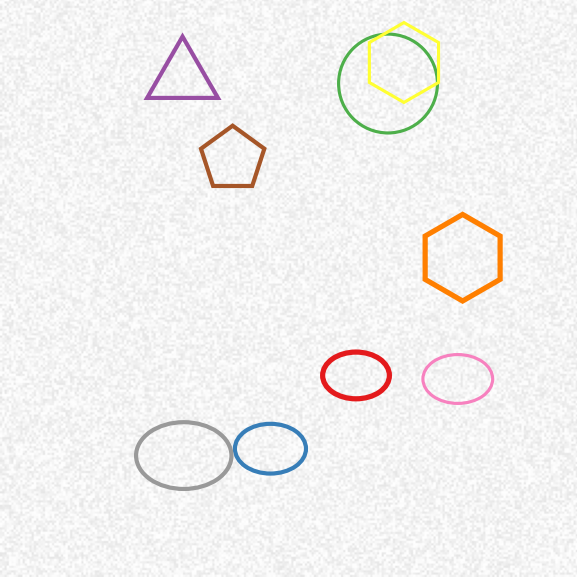[{"shape": "oval", "thickness": 2.5, "radius": 0.29, "center": [0.616, 0.349]}, {"shape": "oval", "thickness": 2, "radius": 0.31, "center": [0.468, 0.222]}, {"shape": "circle", "thickness": 1.5, "radius": 0.43, "center": [0.672, 0.854]}, {"shape": "triangle", "thickness": 2, "radius": 0.35, "center": [0.316, 0.865]}, {"shape": "hexagon", "thickness": 2.5, "radius": 0.37, "center": [0.801, 0.553]}, {"shape": "hexagon", "thickness": 1.5, "radius": 0.35, "center": [0.699, 0.891]}, {"shape": "pentagon", "thickness": 2, "radius": 0.29, "center": [0.403, 0.724]}, {"shape": "oval", "thickness": 1.5, "radius": 0.3, "center": [0.793, 0.343]}, {"shape": "oval", "thickness": 2, "radius": 0.41, "center": [0.318, 0.21]}]